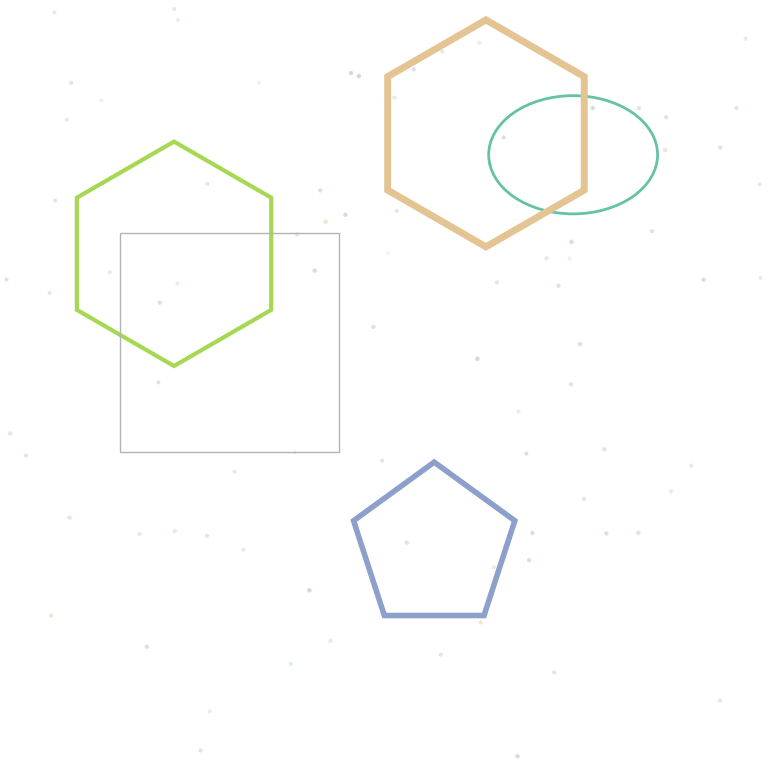[{"shape": "oval", "thickness": 1, "radius": 0.55, "center": [0.744, 0.799]}, {"shape": "pentagon", "thickness": 2, "radius": 0.55, "center": [0.564, 0.29]}, {"shape": "hexagon", "thickness": 1.5, "radius": 0.73, "center": [0.226, 0.67]}, {"shape": "hexagon", "thickness": 2.5, "radius": 0.74, "center": [0.631, 0.827]}, {"shape": "square", "thickness": 0.5, "radius": 0.71, "center": [0.298, 0.555]}]